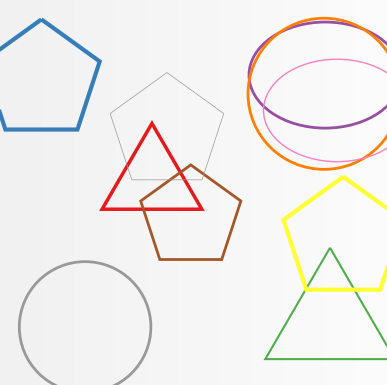[{"shape": "triangle", "thickness": 2.5, "radius": 0.74, "center": [0.392, 0.531]}, {"shape": "pentagon", "thickness": 3, "radius": 0.79, "center": [0.107, 0.791]}, {"shape": "triangle", "thickness": 1.5, "radius": 0.96, "center": [0.852, 0.164]}, {"shape": "oval", "thickness": 2, "radius": 0.98, "center": [0.839, 0.805]}, {"shape": "circle", "thickness": 2, "radius": 0.98, "center": [0.836, 0.756]}, {"shape": "pentagon", "thickness": 3, "radius": 0.81, "center": [0.886, 0.379]}, {"shape": "pentagon", "thickness": 2, "radius": 0.68, "center": [0.492, 0.436]}, {"shape": "oval", "thickness": 1, "radius": 0.95, "center": [0.87, 0.713]}, {"shape": "circle", "thickness": 2, "radius": 0.85, "center": [0.22, 0.151]}, {"shape": "pentagon", "thickness": 0.5, "radius": 0.77, "center": [0.431, 0.658]}]